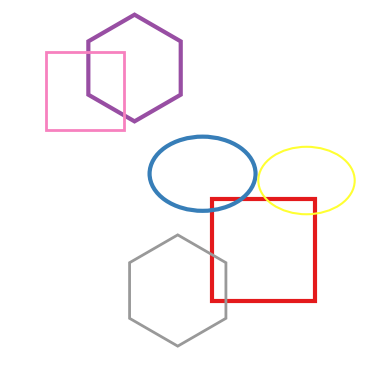[{"shape": "square", "thickness": 3, "radius": 0.67, "center": [0.685, 0.351]}, {"shape": "oval", "thickness": 3, "radius": 0.69, "center": [0.526, 0.549]}, {"shape": "hexagon", "thickness": 3, "radius": 0.69, "center": [0.349, 0.823]}, {"shape": "oval", "thickness": 1.5, "radius": 0.63, "center": [0.796, 0.531]}, {"shape": "square", "thickness": 2, "radius": 0.51, "center": [0.22, 0.764]}, {"shape": "hexagon", "thickness": 2, "radius": 0.72, "center": [0.462, 0.245]}]